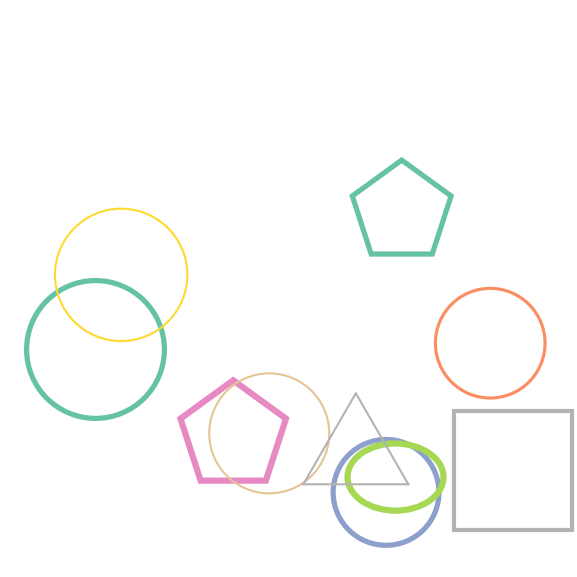[{"shape": "pentagon", "thickness": 2.5, "radius": 0.45, "center": [0.696, 0.632]}, {"shape": "circle", "thickness": 2.5, "radius": 0.6, "center": [0.165, 0.394]}, {"shape": "circle", "thickness": 1.5, "radius": 0.47, "center": [0.849, 0.405]}, {"shape": "circle", "thickness": 2.5, "radius": 0.46, "center": [0.668, 0.147]}, {"shape": "pentagon", "thickness": 3, "radius": 0.48, "center": [0.404, 0.245]}, {"shape": "oval", "thickness": 3, "radius": 0.42, "center": [0.685, 0.173]}, {"shape": "circle", "thickness": 1, "radius": 0.57, "center": [0.21, 0.523]}, {"shape": "circle", "thickness": 1, "radius": 0.52, "center": [0.466, 0.249]}, {"shape": "triangle", "thickness": 1, "radius": 0.53, "center": [0.616, 0.213]}, {"shape": "square", "thickness": 2, "radius": 0.51, "center": [0.888, 0.184]}]